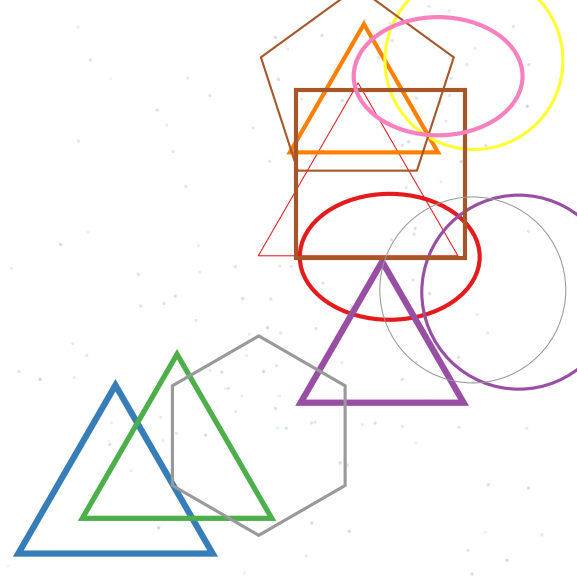[{"shape": "triangle", "thickness": 0.5, "radius": 1.0, "center": [0.62, 0.656]}, {"shape": "oval", "thickness": 2, "radius": 0.78, "center": [0.675, 0.554]}, {"shape": "triangle", "thickness": 3, "radius": 0.97, "center": [0.2, 0.138]}, {"shape": "triangle", "thickness": 2.5, "radius": 0.95, "center": [0.307, 0.196]}, {"shape": "circle", "thickness": 1.5, "radius": 0.84, "center": [0.898, 0.493]}, {"shape": "triangle", "thickness": 3, "radius": 0.81, "center": [0.662, 0.383]}, {"shape": "triangle", "thickness": 2, "radius": 0.74, "center": [0.63, 0.809]}, {"shape": "circle", "thickness": 1.5, "radius": 0.77, "center": [0.821, 0.894]}, {"shape": "square", "thickness": 2, "radius": 0.73, "center": [0.659, 0.698]}, {"shape": "pentagon", "thickness": 1, "radius": 0.88, "center": [0.619, 0.846]}, {"shape": "oval", "thickness": 2, "radius": 0.73, "center": [0.759, 0.867]}, {"shape": "circle", "thickness": 0.5, "radius": 0.81, "center": [0.819, 0.497]}, {"shape": "hexagon", "thickness": 1.5, "radius": 0.86, "center": [0.448, 0.245]}]